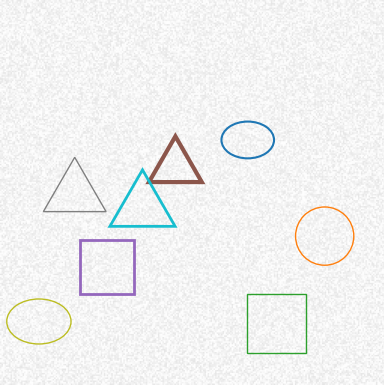[{"shape": "oval", "thickness": 1.5, "radius": 0.34, "center": [0.643, 0.636]}, {"shape": "circle", "thickness": 1, "radius": 0.38, "center": [0.843, 0.387]}, {"shape": "square", "thickness": 1, "radius": 0.38, "center": [0.718, 0.16]}, {"shape": "square", "thickness": 2, "radius": 0.35, "center": [0.278, 0.306]}, {"shape": "triangle", "thickness": 3, "radius": 0.4, "center": [0.456, 0.567]}, {"shape": "triangle", "thickness": 1, "radius": 0.47, "center": [0.194, 0.497]}, {"shape": "oval", "thickness": 1, "radius": 0.42, "center": [0.101, 0.165]}, {"shape": "triangle", "thickness": 2, "radius": 0.49, "center": [0.37, 0.461]}]